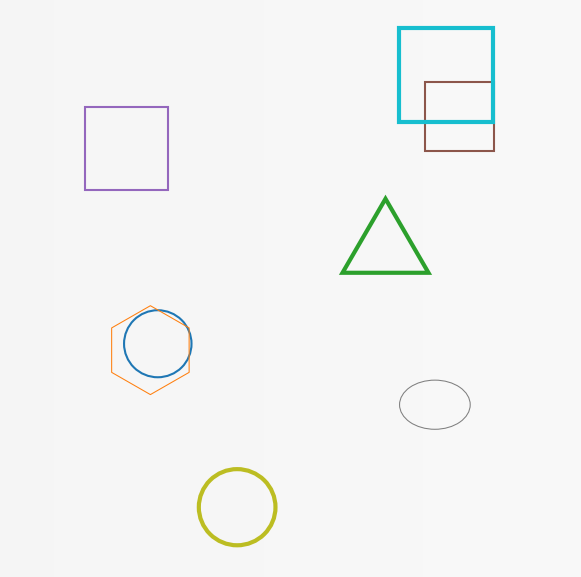[{"shape": "circle", "thickness": 1, "radius": 0.29, "center": [0.271, 0.404]}, {"shape": "hexagon", "thickness": 0.5, "radius": 0.38, "center": [0.259, 0.393]}, {"shape": "triangle", "thickness": 2, "radius": 0.43, "center": [0.663, 0.569]}, {"shape": "square", "thickness": 1, "radius": 0.36, "center": [0.218, 0.742]}, {"shape": "square", "thickness": 1, "radius": 0.3, "center": [0.791, 0.797]}, {"shape": "oval", "thickness": 0.5, "radius": 0.3, "center": [0.748, 0.298]}, {"shape": "circle", "thickness": 2, "radius": 0.33, "center": [0.408, 0.121]}, {"shape": "square", "thickness": 2, "radius": 0.41, "center": [0.768, 0.87]}]